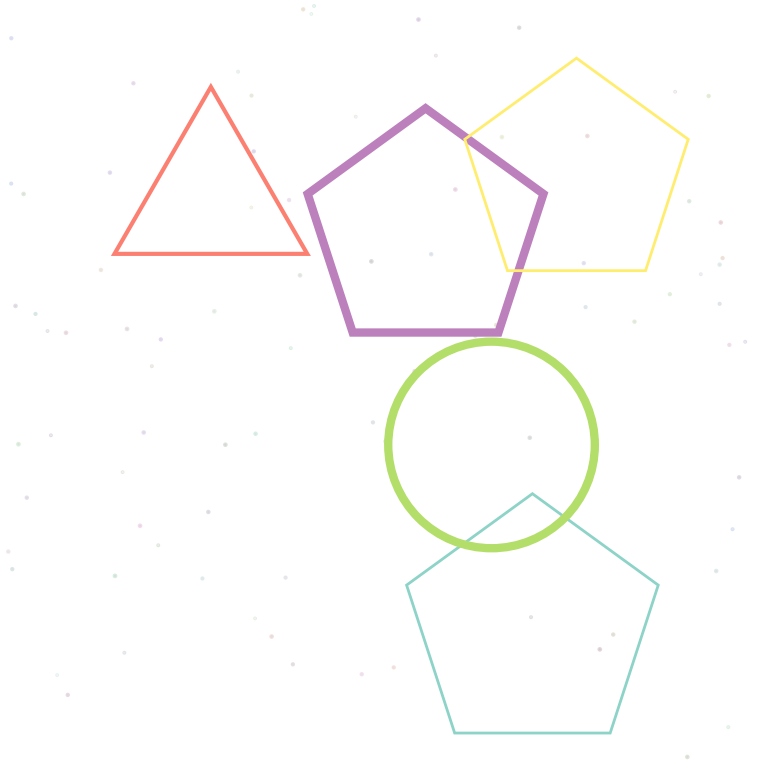[{"shape": "pentagon", "thickness": 1, "radius": 0.86, "center": [0.691, 0.187]}, {"shape": "triangle", "thickness": 1.5, "radius": 0.72, "center": [0.274, 0.743]}, {"shape": "circle", "thickness": 3, "radius": 0.67, "center": [0.638, 0.422]}, {"shape": "pentagon", "thickness": 3, "radius": 0.8, "center": [0.553, 0.698]}, {"shape": "pentagon", "thickness": 1, "radius": 0.76, "center": [0.749, 0.772]}]